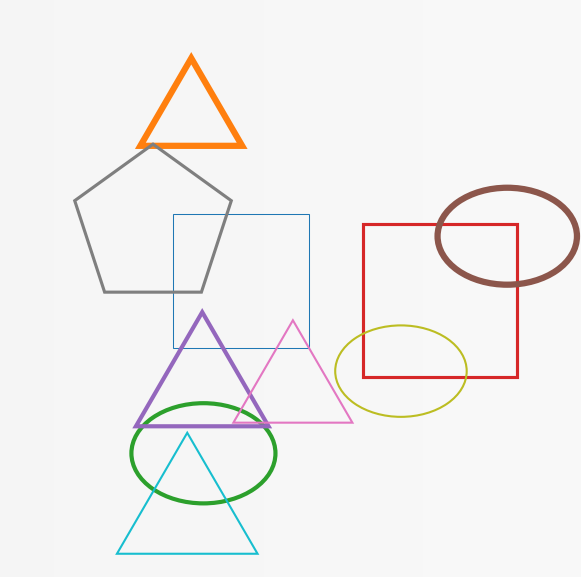[{"shape": "square", "thickness": 0.5, "radius": 0.58, "center": [0.414, 0.512]}, {"shape": "triangle", "thickness": 3, "radius": 0.51, "center": [0.329, 0.797]}, {"shape": "oval", "thickness": 2, "radius": 0.62, "center": [0.35, 0.214]}, {"shape": "square", "thickness": 1.5, "radius": 0.66, "center": [0.757, 0.479]}, {"shape": "triangle", "thickness": 2, "radius": 0.66, "center": [0.348, 0.327]}, {"shape": "oval", "thickness": 3, "radius": 0.6, "center": [0.873, 0.59]}, {"shape": "triangle", "thickness": 1, "radius": 0.59, "center": [0.504, 0.326]}, {"shape": "pentagon", "thickness": 1.5, "radius": 0.71, "center": [0.263, 0.608]}, {"shape": "oval", "thickness": 1, "radius": 0.57, "center": [0.69, 0.356]}, {"shape": "triangle", "thickness": 1, "radius": 0.7, "center": [0.322, 0.11]}]